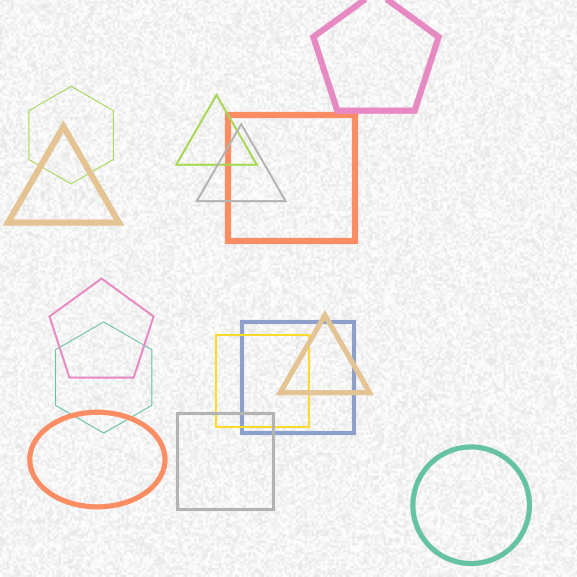[{"shape": "circle", "thickness": 2.5, "radius": 0.5, "center": [0.816, 0.124]}, {"shape": "hexagon", "thickness": 0.5, "radius": 0.48, "center": [0.179, 0.345]}, {"shape": "oval", "thickness": 2.5, "radius": 0.59, "center": [0.169, 0.203]}, {"shape": "square", "thickness": 3, "radius": 0.55, "center": [0.505, 0.691]}, {"shape": "square", "thickness": 2, "radius": 0.48, "center": [0.516, 0.346]}, {"shape": "pentagon", "thickness": 1, "radius": 0.47, "center": [0.176, 0.422]}, {"shape": "pentagon", "thickness": 3, "radius": 0.57, "center": [0.651, 0.9]}, {"shape": "hexagon", "thickness": 0.5, "radius": 0.42, "center": [0.123, 0.765]}, {"shape": "triangle", "thickness": 1, "radius": 0.4, "center": [0.375, 0.754]}, {"shape": "square", "thickness": 1, "radius": 0.4, "center": [0.455, 0.339]}, {"shape": "triangle", "thickness": 3, "radius": 0.55, "center": [0.11, 0.669]}, {"shape": "triangle", "thickness": 2.5, "radius": 0.45, "center": [0.563, 0.364]}, {"shape": "triangle", "thickness": 1, "radius": 0.44, "center": [0.418, 0.695]}, {"shape": "square", "thickness": 1.5, "radius": 0.41, "center": [0.389, 0.201]}]